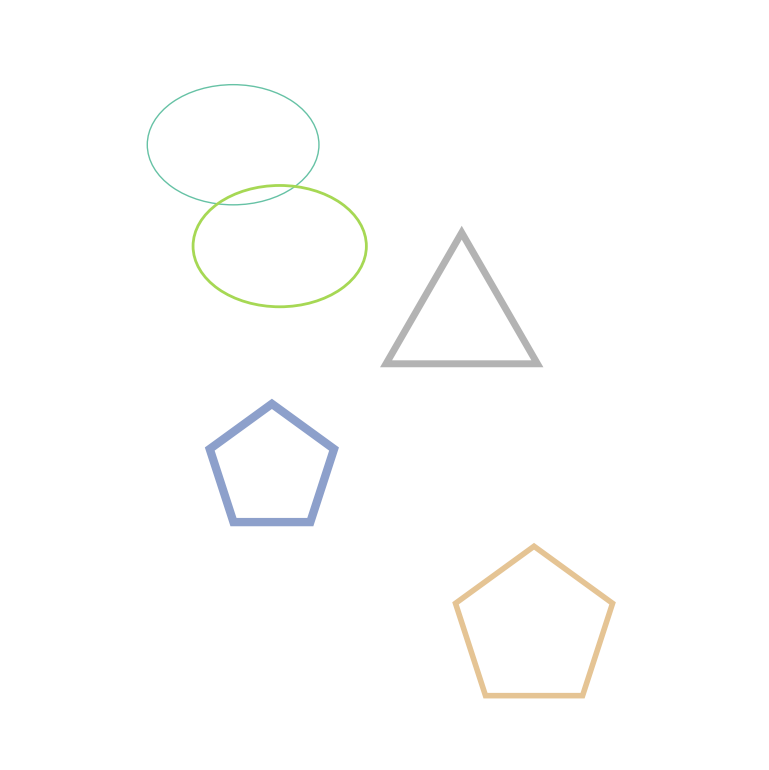[{"shape": "oval", "thickness": 0.5, "radius": 0.56, "center": [0.303, 0.812]}, {"shape": "pentagon", "thickness": 3, "radius": 0.42, "center": [0.353, 0.391]}, {"shape": "oval", "thickness": 1, "radius": 0.56, "center": [0.363, 0.68]}, {"shape": "pentagon", "thickness": 2, "radius": 0.54, "center": [0.694, 0.183]}, {"shape": "triangle", "thickness": 2.5, "radius": 0.57, "center": [0.6, 0.584]}]